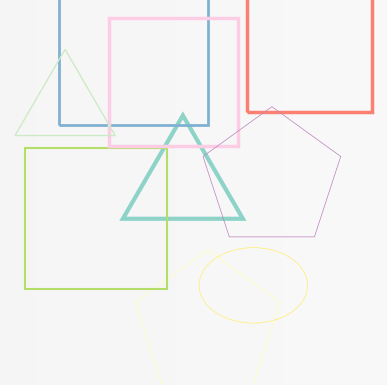[{"shape": "triangle", "thickness": 3, "radius": 0.89, "center": [0.472, 0.521]}, {"shape": "pentagon", "thickness": 0.5, "radius": 0.98, "center": [0.536, 0.154]}, {"shape": "square", "thickness": 2.5, "radius": 0.81, "center": [0.799, 0.872]}, {"shape": "square", "thickness": 2, "radius": 0.96, "center": [0.344, 0.868]}, {"shape": "square", "thickness": 1.5, "radius": 0.92, "center": [0.247, 0.432]}, {"shape": "square", "thickness": 2.5, "radius": 0.84, "center": [0.448, 0.787]}, {"shape": "pentagon", "thickness": 0.5, "radius": 0.93, "center": [0.702, 0.536]}, {"shape": "triangle", "thickness": 1, "radius": 0.75, "center": [0.168, 0.723]}, {"shape": "oval", "thickness": 0.5, "radius": 0.7, "center": [0.654, 0.259]}]